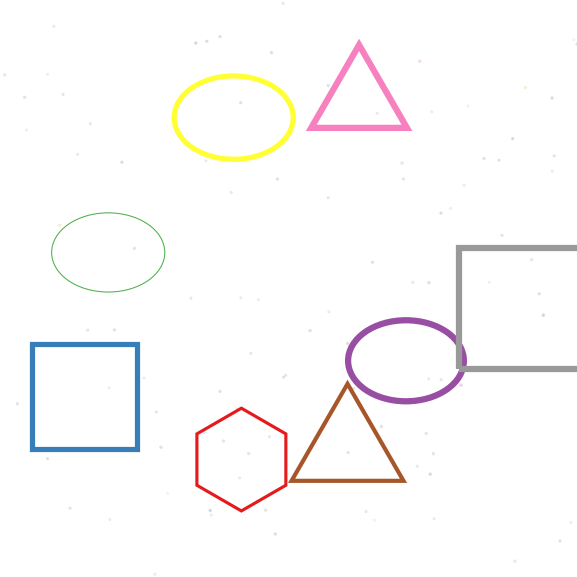[{"shape": "hexagon", "thickness": 1.5, "radius": 0.44, "center": [0.418, 0.203]}, {"shape": "square", "thickness": 2.5, "radius": 0.45, "center": [0.147, 0.312]}, {"shape": "oval", "thickness": 0.5, "radius": 0.49, "center": [0.187, 0.562]}, {"shape": "oval", "thickness": 3, "radius": 0.5, "center": [0.703, 0.374]}, {"shape": "oval", "thickness": 2.5, "radius": 0.52, "center": [0.405, 0.795]}, {"shape": "triangle", "thickness": 2, "radius": 0.56, "center": [0.602, 0.223]}, {"shape": "triangle", "thickness": 3, "radius": 0.48, "center": [0.622, 0.826]}, {"shape": "square", "thickness": 3, "radius": 0.52, "center": [0.9, 0.465]}]